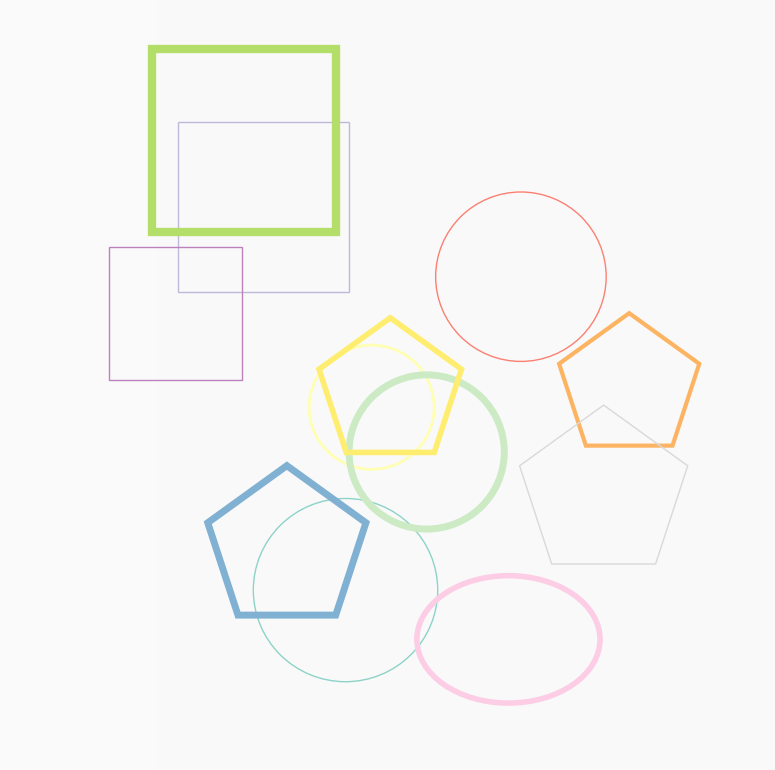[{"shape": "circle", "thickness": 0.5, "radius": 0.59, "center": [0.446, 0.234]}, {"shape": "circle", "thickness": 1, "radius": 0.4, "center": [0.48, 0.471]}, {"shape": "square", "thickness": 0.5, "radius": 0.55, "center": [0.34, 0.731]}, {"shape": "circle", "thickness": 0.5, "radius": 0.55, "center": [0.672, 0.641]}, {"shape": "pentagon", "thickness": 2.5, "radius": 0.54, "center": [0.37, 0.288]}, {"shape": "pentagon", "thickness": 1.5, "radius": 0.48, "center": [0.812, 0.498]}, {"shape": "square", "thickness": 3, "radius": 0.59, "center": [0.315, 0.818]}, {"shape": "oval", "thickness": 2, "radius": 0.59, "center": [0.656, 0.17]}, {"shape": "pentagon", "thickness": 0.5, "radius": 0.57, "center": [0.779, 0.36]}, {"shape": "square", "thickness": 0.5, "radius": 0.43, "center": [0.227, 0.593]}, {"shape": "circle", "thickness": 2.5, "radius": 0.5, "center": [0.551, 0.413]}, {"shape": "pentagon", "thickness": 2, "radius": 0.48, "center": [0.504, 0.491]}]